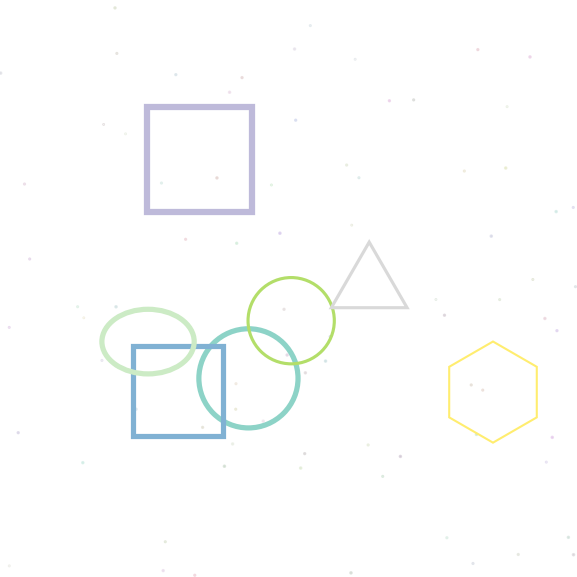[{"shape": "circle", "thickness": 2.5, "radius": 0.43, "center": [0.43, 0.344]}, {"shape": "square", "thickness": 3, "radius": 0.46, "center": [0.345, 0.722]}, {"shape": "square", "thickness": 2.5, "radius": 0.39, "center": [0.308, 0.322]}, {"shape": "circle", "thickness": 1.5, "radius": 0.37, "center": [0.504, 0.444]}, {"shape": "triangle", "thickness": 1.5, "radius": 0.38, "center": [0.639, 0.504]}, {"shape": "oval", "thickness": 2.5, "radius": 0.4, "center": [0.256, 0.408]}, {"shape": "hexagon", "thickness": 1, "radius": 0.44, "center": [0.854, 0.32]}]